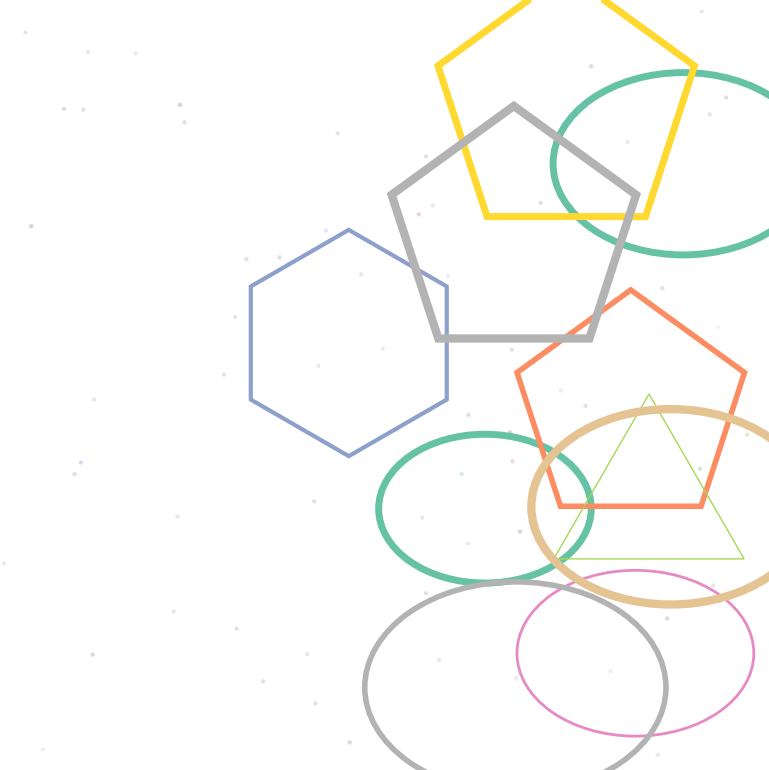[{"shape": "oval", "thickness": 2.5, "radius": 0.69, "center": [0.63, 0.339]}, {"shape": "oval", "thickness": 2.5, "radius": 0.85, "center": [0.887, 0.787]}, {"shape": "pentagon", "thickness": 2, "radius": 0.78, "center": [0.819, 0.468]}, {"shape": "hexagon", "thickness": 1.5, "radius": 0.73, "center": [0.453, 0.555]}, {"shape": "oval", "thickness": 1, "radius": 0.77, "center": [0.825, 0.152]}, {"shape": "triangle", "thickness": 0.5, "radius": 0.71, "center": [0.843, 0.346]}, {"shape": "pentagon", "thickness": 2.5, "radius": 0.88, "center": [0.735, 0.86]}, {"shape": "oval", "thickness": 3, "radius": 0.91, "center": [0.871, 0.342]}, {"shape": "oval", "thickness": 2, "radius": 0.98, "center": [0.669, 0.107]}, {"shape": "pentagon", "thickness": 3, "radius": 0.83, "center": [0.667, 0.695]}]